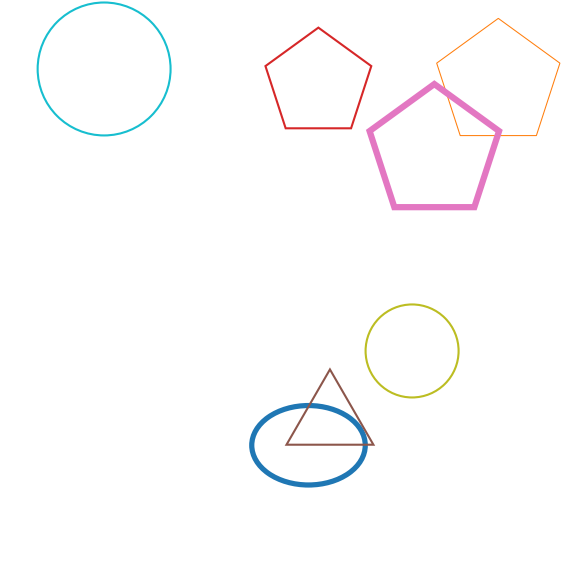[{"shape": "oval", "thickness": 2.5, "radius": 0.49, "center": [0.534, 0.228]}, {"shape": "pentagon", "thickness": 0.5, "radius": 0.56, "center": [0.863, 0.855]}, {"shape": "pentagon", "thickness": 1, "radius": 0.48, "center": [0.551, 0.855]}, {"shape": "triangle", "thickness": 1, "radius": 0.43, "center": [0.571, 0.273]}, {"shape": "pentagon", "thickness": 3, "radius": 0.59, "center": [0.752, 0.736]}, {"shape": "circle", "thickness": 1, "radius": 0.4, "center": [0.714, 0.391]}, {"shape": "circle", "thickness": 1, "radius": 0.58, "center": [0.18, 0.88]}]